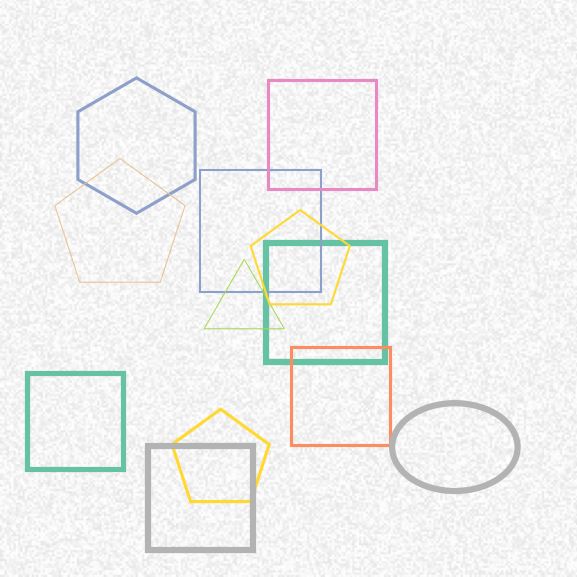[{"shape": "square", "thickness": 2.5, "radius": 0.42, "center": [0.129, 0.27]}, {"shape": "square", "thickness": 3, "radius": 0.52, "center": [0.564, 0.475]}, {"shape": "square", "thickness": 1.5, "radius": 0.43, "center": [0.59, 0.313]}, {"shape": "square", "thickness": 1, "radius": 0.52, "center": [0.451, 0.599]}, {"shape": "hexagon", "thickness": 1.5, "radius": 0.59, "center": [0.236, 0.747]}, {"shape": "square", "thickness": 1.5, "radius": 0.47, "center": [0.558, 0.766]}, {"shape": "triangle", "thickness": 0.5, "radius": 0.4, "center": [0.423, 0.47]}, {"shape": "pentagon", "thickness": 1.5, "radius": 0.44, "center": [0.382, 0.202]}, {"shape": "pentagon", "thickness": 1, "radius": 0.45, "center": [0.52, 0.545]}, {"shape": "pentagon", "thickness": 0.5, "radius": 0.59, "center": [0.208, 0.606]}, {"shape": "oval", "thickness": 3, "radius": 0.54, "center": [0.788, 0.225]}, {"shape": "square", "thickness": 3, "radius": 0.45, "center": [0.347, 0.137]}]